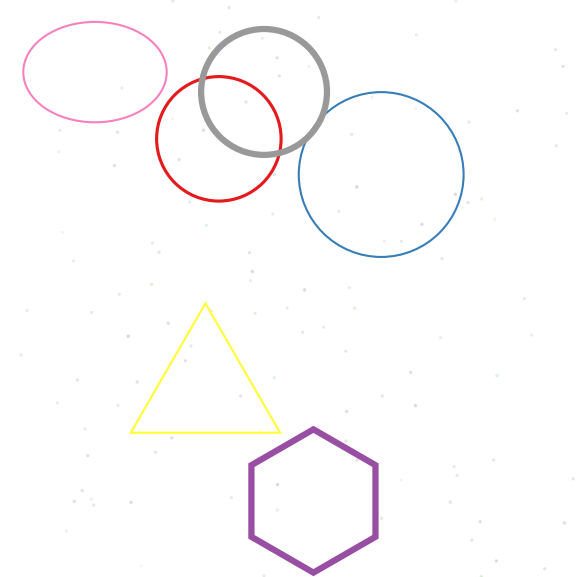[{"shape": "circle", "thickness": 1.5, "radius": 0.54, "center": [0.379, 0.759]}, {"shape": "circle", "thickness": 1, "radius": 0.71, "center": [0.66, 0.697]}, {"shape": "hexagon", "thickness": 3, "radius": 0.62, "center": [0.543, 0.132]}, {"shape": "triangle", "thickness": 1, "radius": 0.75, "center": [0.356, 0.325]}, {"shape": "oval", "thickness": 1, "radius": 0.62, "center": [0.164, 0.874]}, {"shape": "circle", "thickness": 3, "radius": 0.54, "center": [0.457, 0.84]}]